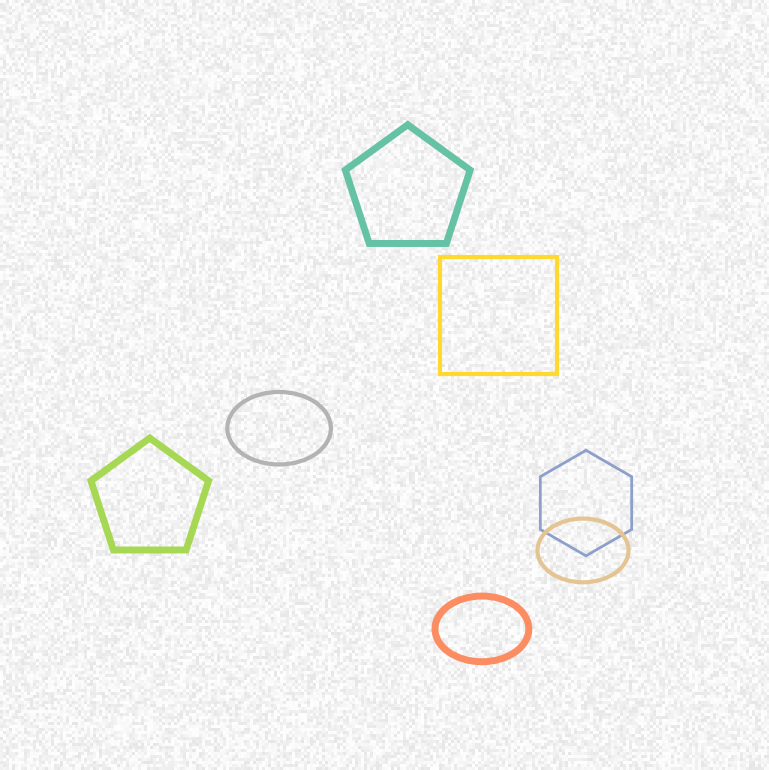[{"shape": "pentagon", "thickness": 2.5, "radius": 0.43, "center": [0.53, 0.753]}, {"shape": "oval", "thickness": 2.5, "radius": 0.3, "center": [0.626, 0.183]}, {"shape": "hexagon", "thickness": 1, "radius": 0.34, "center": [0.761, 0.347]}, {"shape": "pentagon", "thickness": 2.5, "radius": 0.4, "center": [0.194, 0.351]}, {"shape": "square", "thickness": 1.5, "radius": 0.38, "center": [0.647, 0.591]}, {"shape": "oval", "thickness": 1.5, "radius": 0.3, "center": [0.757, 0.285]}, {"shape": "oval", "thickness": 1.5, "radius": 0.34, "center": [0.362, 0.444]}]